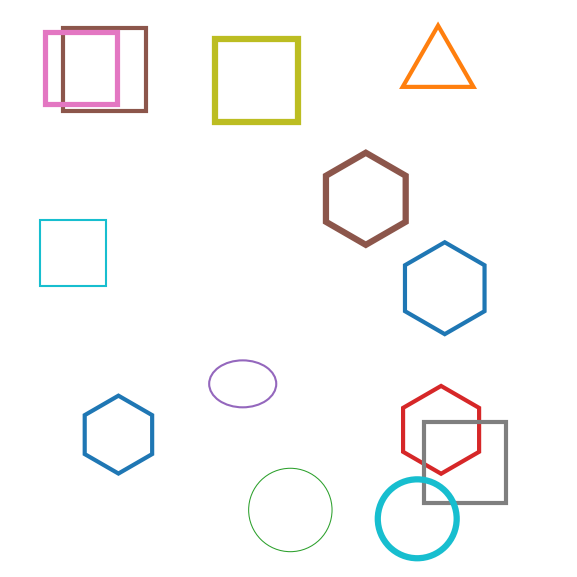[{"shape": "hexagon", "thickness": 2, "radius": 0.34, "center": [0.205, 0.247]}, {"shape": "hexagon", "thickness": 2, "radius": 0.4, "center": [0.77, 0.5]}, {"shape": "triangle", "thickness": 2, "radius": 0.35, "center": [0.759, 0.884]}, {"shape": "circle", "thickness": 0.5, "radius": 0.36, "center": [0.503, 0.116]}, {"shape": "hexagon", "thickness": 2, "radius": 0.38, "center": [0.764, 0.255]}, {"shape": "oval", "thickness": 1, "radius": 0.29, "center": [0.42, 0.334]}, {"shape": "hexagon", "thickness": 3, "radius": 0.4, "center": [0.633, 0.655]}, {"shape": "square", "thickness": 2, "radius": 0.36, "center": [0.181, 0.879]}, {"shape": "square", "thickness": 2.5, "radius": 0.31, "center": [0.14, 0.881]}, {"shape": "square", "thickness": 2, "radius": 0.35, "center": [0.805, 0.199]}, {"shape": "square", "thickness": 3, "radius": 0.36, "center": [0.443, 0.86]}, {"shape": "circle", "thickness": 3, "radius": 0.34, "center": [0.722, 0.101]}, {"shape": "square", "thickness": 1, "radius": 0.29, "center": [0.126, 0.561]}]